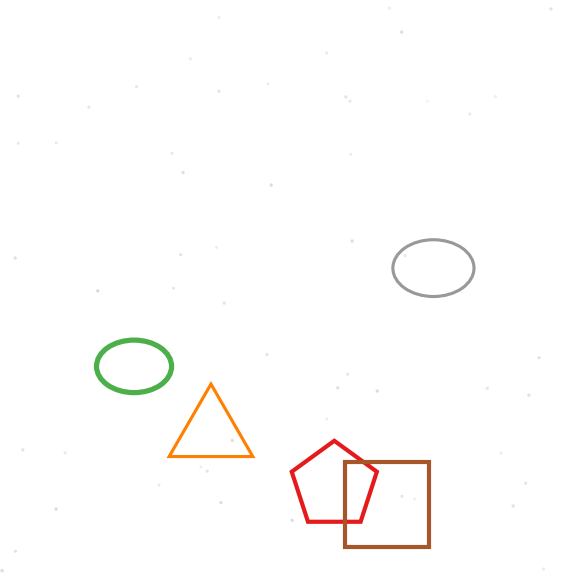[{"shape": "pentagon", "thickness": 2, "radius": 0.39, "center": [0.579, 0.158]}, {"shape": "oval", "thickness": 2.5, "radius": 0.32, "center": [0.232, 0.365]}, {"shape": "triangle", "thickness": 1.5, "radius": 0.42, "center": [0.365, 0.25]}, {"shape": "square", "thickness": 2, "radius": 0.37, "center": [0.67, 0.125]}, {"shape": "oval", "thickness": 1.5, "radius": 0.35, "center": [0.751, 0.535]}]